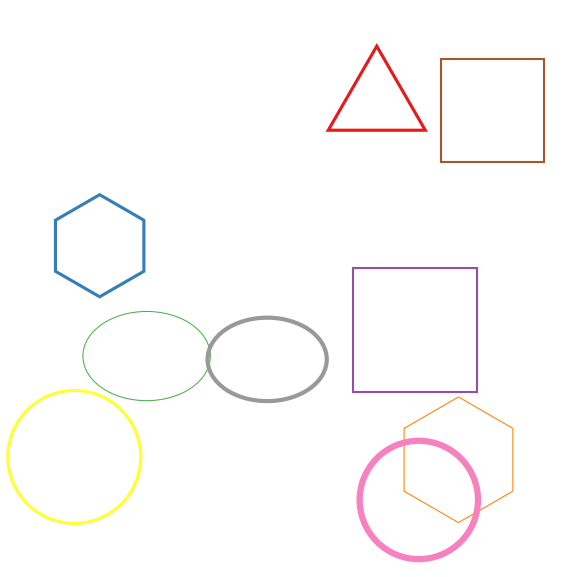[{"shape": "triangle", "thickness": 1.5, "radius": 0.49, "center": [0.652, 0.822]}, {"shape": "hexagon", "thickness": 1.5, "radius": 0.44, "center": [0.173, 0.574]}, {"shape": "oval", "thickness": 0.5, "radius": 0.55, "center": [0.254, 0.383]}, {"shape": "square", "thickness": 1, "radius": 0.54, "center": [0.719, 0.427]}, {"shape": "hexagon", "thickness": 0.5, "radius": 0.54, "center": [0.794, 0.203]}, {"shape": "circle", "thickness": 1.5, "radius": 0.58, "center": [0.129, 0.208]}, {"shape": "square", "thickness": 1, "radius": 0.45, "center": [0.853, 0.808]}, {"shape": "circle", "thickness": 3, "radius": 0.51, "center": [0.725, 0.133]}, {"shape": "oval", "thickness": 2, "radius": 0.52, "center": [0.463, 0.377]}]